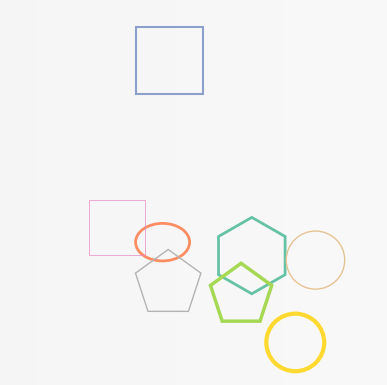[{"shape": "hexagon", "thickness": 2, "radius": 0.5, "center": [0.65, 0.336]}, {"shape": "oval", "thickness": 2, "radius": 0.35, "center": [0.42, 0.371]}, {"shape": "square", "thickness": 1.5, "radius": 0.44, "center": [0.438, 0.842]}, {"shape": "square", "thickness": 0.5, "radius": 0.36, "center": [0.301, 0.409]}, {"shape": "pentagon", "thickness": 2.5, "radius": 0.42, "center": [0.622, 0.233]}, {"shape": "circle", "thickness": 3, "radius": 0.37, "center": [0.762, 0.111]}, {"shape": "circle", "thickness": 1, "radius": 0.38, "center": [0.814, 0.324]}, {"shape": "pentagon", "thickness": 1, "radius": 0.44, "center": [0.434, 0.263]}]